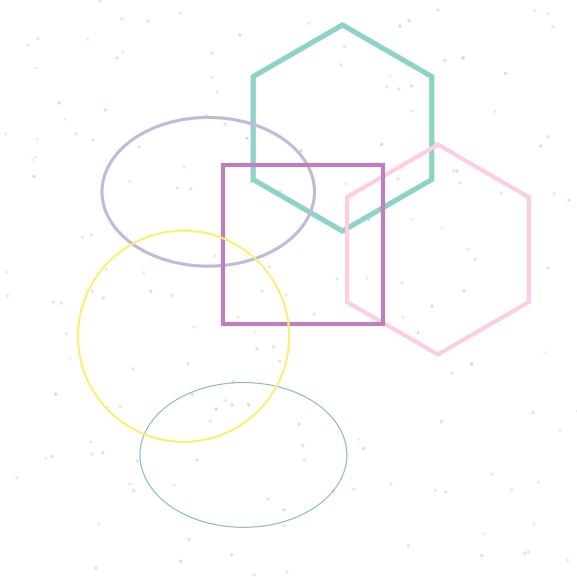[{"shape": "hexagon", "thickness": 2.5, "radius": 0.89, "center": [0.593, 0.777]}, {"shape": "oval", "thickness": 1.5, "radius": 0.92, "center": [0.361, 0.667]}, {"shape": "oval", "thickness": 0.5, "radius": 0.9, "center": [0.422, 0.211]}, {"shape": "hexagon", "thickness": 2, "radius": 0.91, "center": [0.758, 0.567]}, {"shape": "square", "thickness": 2, "radius": 0.69, "center": [0.525, 0.576]}, {"shape": "circle", "thickness": 1, "radius": 0.91, "center": [0.318, 0.417]}]